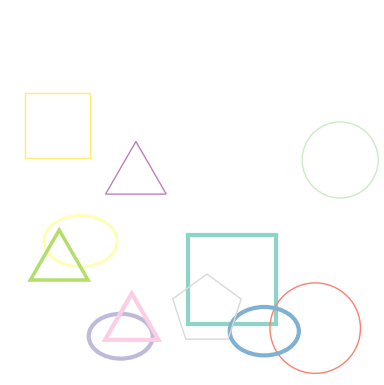[{"shape": "square", "thickness": 3, "radius": 0.57, "center": [0.603, 0.274]}, {"shape": "oval", "thickness": 2, "radius": 0.48, "center": [0.209, 0.374]}, {"shape": "oval", "thickness": 3, "radius": 0.42, "center": [0.313, 0.127]}, {"shape": "circle", "thickness": 1, "radius": 0.59, "center": [0.819, 0.148]}, {"shape": "oval", "thickness": 3, "radius": 0.45, "center": [0.686, 0.14]}, {"shape": "triangle", "thickness": 2.5, "radius": 0.43, "center": [0.154, 0.316]}, {"shape": "triangle", "thickness": 3, "radius": 0.4, "center": [0.342, 0.157]}, {"shape": "pentagon", "thickness": 1, "radius": 0.47, "center": [0.537, 0.195]}, {"shape": "triangle", "thickness": 1, "radius": 0.46, "center": [0.353, 0.541]}, {"shape": "circle", "thickness": 1, "radius": 0.49, "center": [0.884, 0.585]}, {"shape": "square", "thickness": 1, "radius": 0.42, "center": [0.15, 0.674]}]